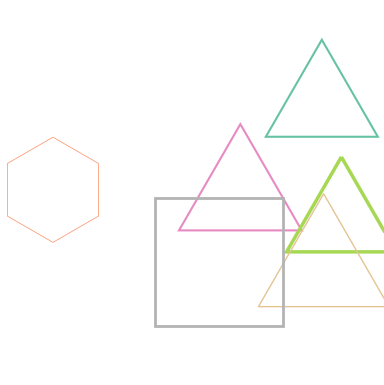[{"shape": "triangle", "thickness": 1.5, "radius": 0.84, "center": [0.836, 0.729]}, {"shape": "hexagon", "thickness": 0.5, "radius": 0.68, "center": [0.138, 0.507]}, {"shape": "triangle", "thickness": 1.5, "radius": 0.92, "center": [0.624, 0.494]}, {"shape": "triangle", "thickness": 2.5, "radius": 0.82, "center": [0.887, 0.428]}, {"shape": "triangle", "thickness": 1, "radius": 0.98, "center": [0.841, 0.301]}, {"shape": "square", "thickness": 2, "radius": 0.83, "center": [0.568, 0.32]}]